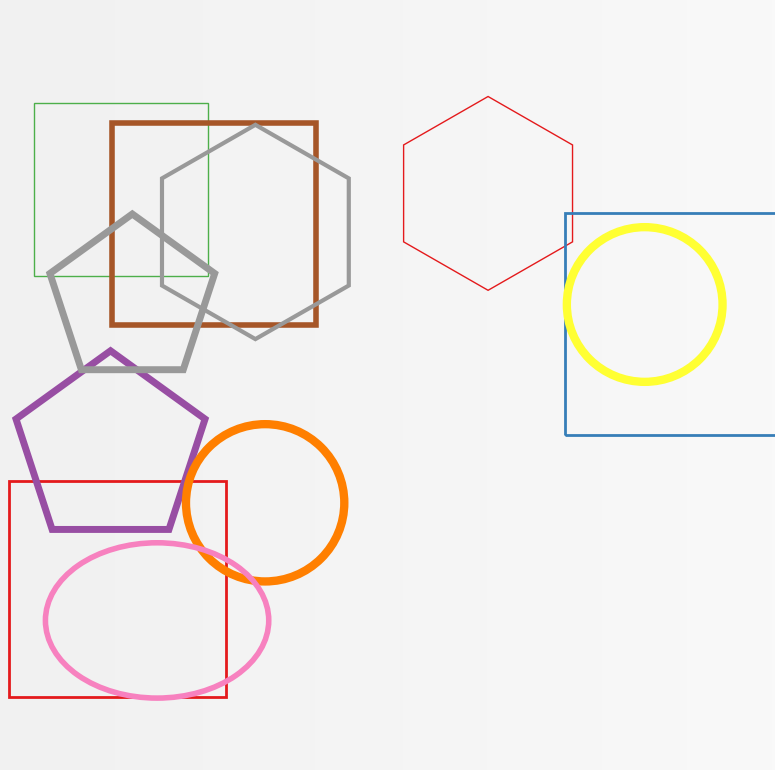[{"shape": "hexagon", "thickness": 0.5, "radius": 0.63, "center": [0.63, 0.749]}, {"shape": "square", "thickness": 1, "radius": 0.7, "center": [0.152, 0.235]}, {"shape": "square", "thickness": 1, "radius": 0.72, "center": [0.873, 0.579]}, {"shape": "square", "thickness": 0.5, "radius": 0.56, "center": [0.156, 0.754]}, {"shape": "pentagon", "thickness": 2.5, "radius": 0.64, "center": [0.143, 0.416]}, {"shape": "circle", "thickness": 3, "radius": 0.51, "center": [0.342, 0.347]}, {"shape": "circle", "thickness": 3, "radius": 0.5, "center": [0.832, 0.605]}, {"shape": "square", "thickness": 2, "radius": 0.66, "center": [0.276, 0.709]}, {"shape": "oval", "thickness": 2, "radius": 0.72, "center": [0.203, 0.194]}, {"shape": "pentagon", "thickness": 2.5, "radius": 0.56, "center": [0.171, 0.61]}, {"shape": "hexagon", "thickness": 1.5, "radius": 0.7, "center": [0.33, 0.699]}]